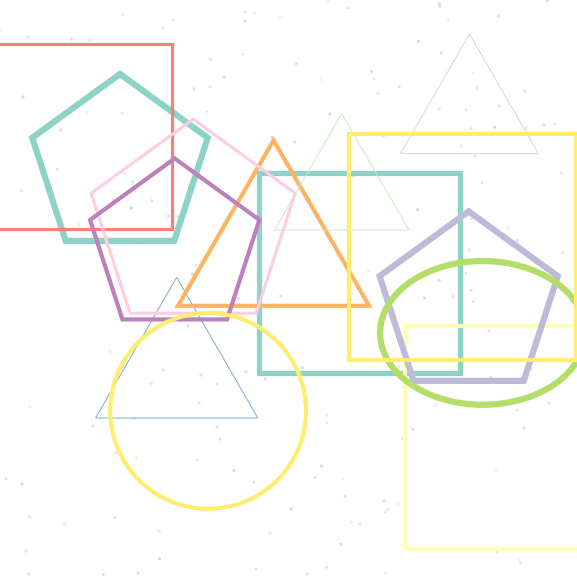[{"shape": "pentagon", "thickness": 3, "radius": 0.8, "center": [0.208, 0.711]}, {"shape": "square", "thickness": 2.5, "radius": 0.87, "center": [0.622, 0.527]}, {"shape": "square", "thickness": 2, "radius": 0.96, "center": [0.894, 0.242]}, {"shape": "pentagon", "thickness": 3, "radius": 0.81, "center": [0.812, 0.471]}, {"shape": "square", "thickness": 1.5, "radius": 0.8, "center": [0.139, 0.763]}, {"shape": "triangle", "thickness": 0.5, "radius": 0.81, "center": [0.306, 0.356]}, {"shape": "triangle", "thickness": 2, "radius": 0.96, "center": [0.474, 0.565]}, {"shape": "oval", "thickness": 3, "radius": 0.89, "center": [0.836, 0.423]}, {"shape": "pentagon", "thickness": 1.5, "radius": 0.93, "center": [0.334, 0.607]}, {"shape": "triangle", "thickness": 0.5, "radius": 0.69, "center": [0.813, 0.802]}, {"shape": "pentagon", "thickness": 2, "radius": 0.77, "center": [0.303, 0.571]}, {"shape": "triangle", "thickness": 0.5, "radius": 0.67, "center": [0.592, 0.668]}, {"shape": "square", "thickness": 2, "radius": 0.98, "center": [0.801, 0.571]}, {"shape": "circle", "thickness": 2, "radius": 0.85, "center": [0.36, 0.288]}]